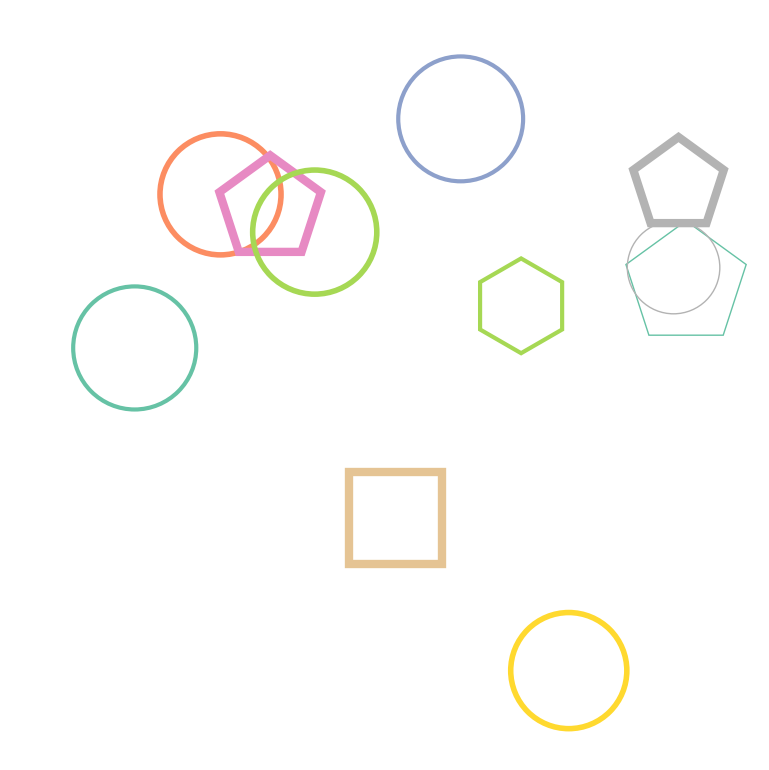[{"shape": "pentagon", "thickness": 0.5, "radius": 0.41, "center": [0.891, 0.631]}, {"shape": "circle", "thickness": 1.5, "radius": 0.4, "center": [0.175, 0.548]}, {"shape": "circle", "thickness": 2, "radius": 0.39, "center": [0.286, 0.748]}, {"shape": "circle", "thickness": 1.5, "radius": 0.41, "center": [0.598, 0.846]}, {"shape": "pentagon", "thickness": 3, "radius": 0.35, "center": [0.351, 0.729]}, {"shape": "circle", "thickness": 2, "radius": 0.4, "center": [0.409, 0.699]}, {"shape": "hexagon", "thickness": 1.5, "radius": 0.31, "center": [0.677, 0.603]}, {"shape": "circle", "thickness": 2, "radius": 0.38, "center": [0.739, 0.129]}, {"shape": "square", "thickness": 3, "radius": 0.3, "center": [0.514, 0.327]}, {"shape": "circle", "thickness": 0.5, "radius": 0.3, "center": [0.875, 0.653]}, {"shape": "pentagon", "thickness": 3, "radius": 0.31, "center": [0.881, 0.76]}]